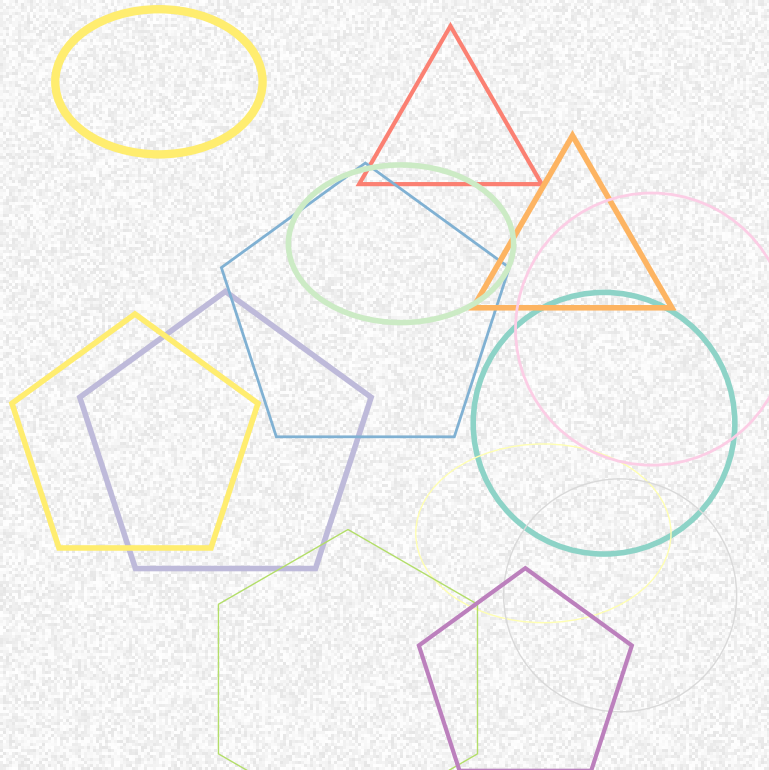[{"shape": "circle", "thickness": 2, "radius": 0.85, "center": [0.784, 0.45]}, {"shape": "oval", "thickness": 0.5, "radius": 0.83, "center": [0.706, 0.307]}, {"shape": "pentagon", "thickness": 2, "radius": 0.99, "center": [0.293, 0.423]}, {"shape": "triangle", "thickness": 1.5, "radius": 0.68, "center": [0.585, 0.829]}, {"shape": "pentagon", "thickness": 1, "radius": 0.98, "center": [0.474, 0.592]}, {"shape": "triangle", "thickness": 2, "radius": 0.75, "center": [0.743, 0.675]}, {"shape": "hexagon", "thickness": 0.5, "radius": 0.97, "center": [0.452, 0.118]}, {"shape": "circle", "thickness": 1, "radius": 0.88, "center": [0.846, 0.573]}, {"shape": "circle", "thickness": 0.5, "radius": 0.76, "center": [0.805, 0.227]}, {"shape": "pentagon", "thickness": 1.5, "radius": 0.73, "center": [0.682, 0.117]}, {"shape": "oval", "thickness": 2, "radius": 0.73, "center": [0.521, 0.683]}, {"shape": "oval", "thickness": 3, "radius": 0.67, "center": [0.206, 0.894]}, {"shape": "pentagon", "thickness": 2, "radius": 0.84, "center": [0.175, 0.424]}]